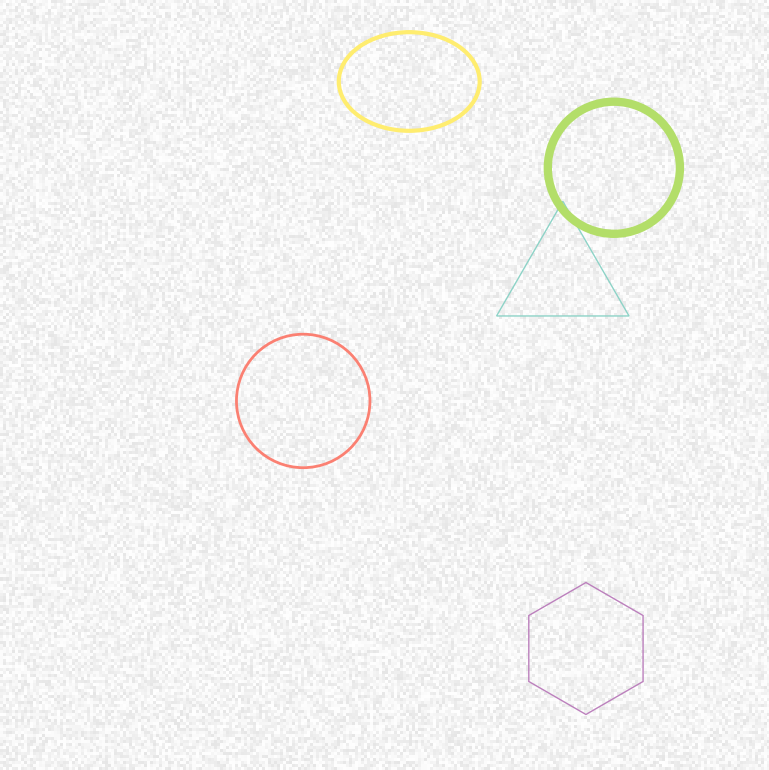[{"shape": "triangle", "thickness": 0.5, "radius": 0.5, "center": [0.731, 0.639]}, {"shape": "circle", "thickness": 1, "radius": 0.43, "center": [0.394, 0.479]}, {"shape": "circle", "thickness": 3, "radius": 0.43, "center": [0.797, 0.782]}, {"shape": "hexagon", "thickness": 0.5, "radius": 0.43, "center": [0.761, 0.158]}, {"shape": "oval", "thickness": 1.5, "radius": 0.46, "center": [0.531, 0.894]}]